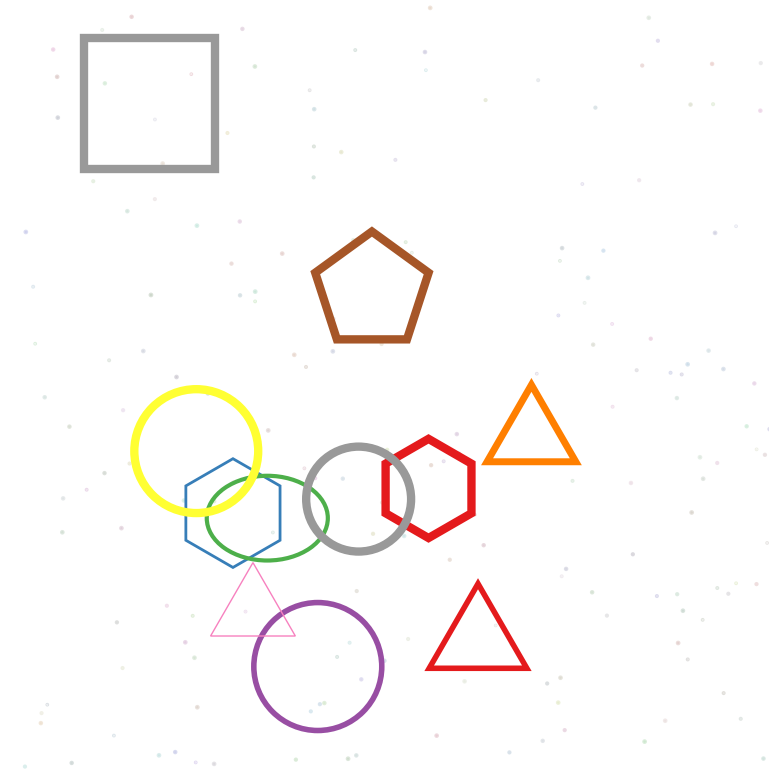[{"shape": "triangle", "thickness": 2, "radius": 0.37, "center": [0.621, 0.169]}, {"shape": "hexagon", "thickness": 3, "radius": 0.32, "center": [0.557, 0.366]}, {"shape": "hexagon", "thickness": 1, "radius": 0.35, "center": [0.303, 0.334]}, {"shape": "oval", "thickness": 1.5, "radius": 0.39, "center": [0.347, 0.327]}, {"shape": "circle", "thickness": 2, "radius": 0.42, "center": [0.413, 0.134]}, {"shape": "triangle", "thickness": 2.5, "radius": 0.33, "center": [0.69, 0.434]}, {"shape": "circle", "thickness": 3, "radius": 0.4, "center": [0.255, 0.414]}, {"shape": "pentagon", "thickness": 3, "radius": 0.39, "center": [0.483, 0.622]}, {"shape": "triangle", "thickness": 0.5, "radius": 0.32, "center": [0.329, 0.206]}, {"shape": "square", "thickness": 3, "radius": 0.43, "center": [0.194, 0.866]}, {"shape": "circle", "thickness": 3, "radius": 0.34, "center": [0.466, 0.352]}]